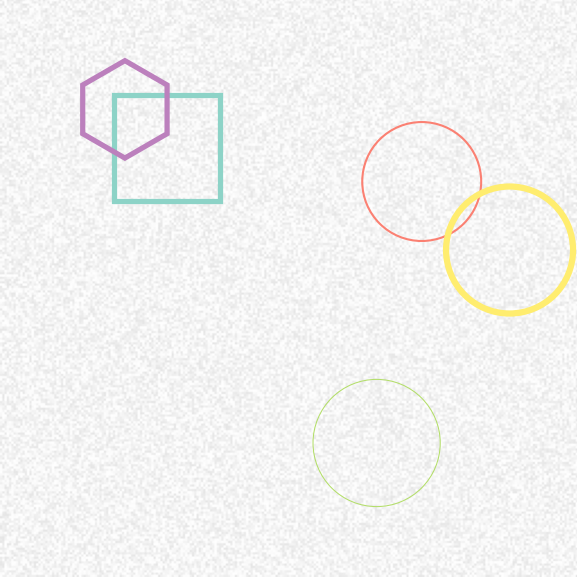[{"shape": "square", "thickness": 2.5, "radius": 0.46, "center": [0.289, 0.743]}, {"shape": "circle", "thickness": 1, "radius": 0.51, "center": [0.73, 0.685]}, {"shape": "circle", "thickness": 0.5, "radius": 0.55, "center": [0.652, 0.232]}, {"shape": "hexagon", "thickness": 2.5, "radius": 0.42, "center": [0.216, 0.81]}, {"shape": "circle", "thickness": 3, "radius": 0.55, "center": [0.882, 0.566]}]